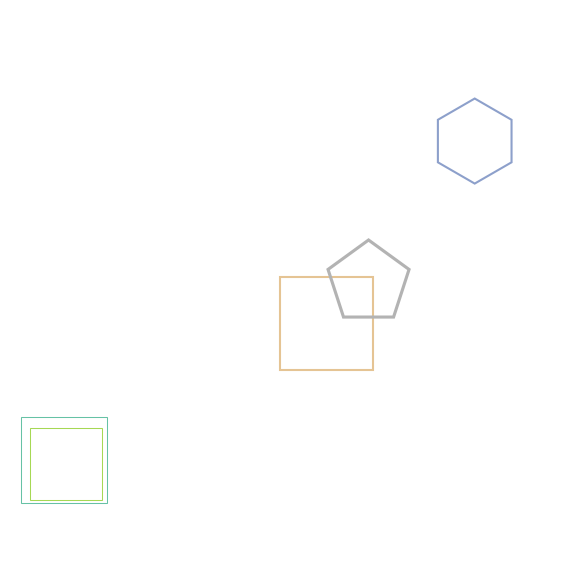[{"shape": "square", "thickness": 0.5, "radius": 0.37, "center": [0.111, 0.202]}, {"shape": "hexagon", "thickness": 1, "radius": 0.37, "center": [0.822, 0.755]}, {"shape": "square", "thickness": 0.5, "radius": 0.31, "center": [0.114, 0.196]}, {"shape": "square", "thickness": 1, "radius": 0.4, "center": [0.566, 0.44]}, {"shape": "pentagon", "thickness": 1.5, "radius": 0.37, "center": [0.638, 0.51]}]